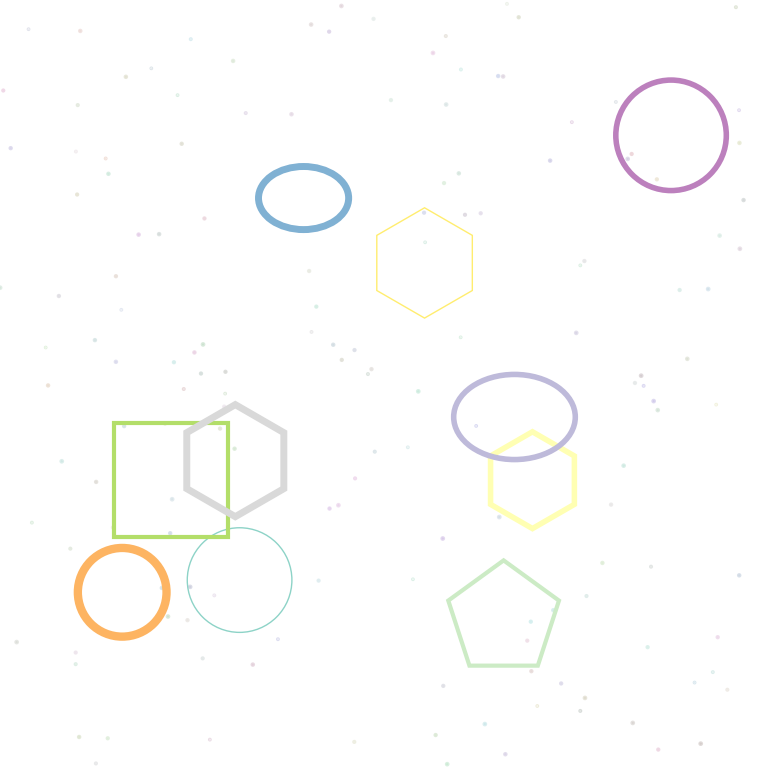[{"shape": "circle", "thickness": 0.5, "radius": 0.34, "center": [0.311, 0.247]}, {"shape": "hexagon", "thickness": 2, "radius": 0.31, "center": [0.692, 0.376]}, {"shape": "oval", "thickness": 2, "radius": 0.39, "center": [0.668, 0.458]}, {"shape": "oval", "thickness": 2.5, "radius": 0.29, "center": [0.394, 0.743]}, {"shape": "circle", "thickness": 3, "radius": 0.29, "center": [0.159, 0.231]}, {"shape": "square", "thickness": 1.5, "radius": 0.37, "center": [0.222, 0.376]}, {"shape": "hexagon", "thickness": 2.5, "radius": 0.36, "center": [0.306, 0.402]}, {"shape": "circle", "thickness": 2, "radius": 0.36, "center": [0.872, 0.824]}, {"shape": "pentagon", "thickness": 1.5, "radius": 0.38, "center": [0.654, 0.197]}, {"shape": "hexagon", "thickness": 0.5, "radius": 0.36, "center": [0.551, 0.659]}]